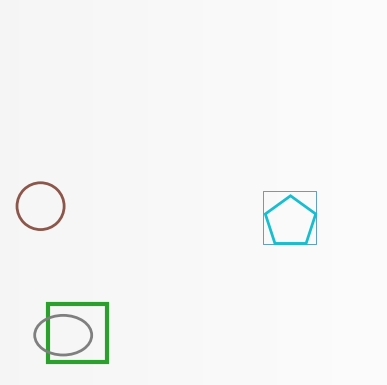[{"shape": "square", "thickness": 0.5, "radius": 0.35, "center": [0.747, 0.435]}, {"shape": "square", "thickness": 3, "radius": 0.38, "center": [0.199, 0.135]}, {"shape": "circle", "thickness": 2, "radius": 0.3, "center": [0.105, 0.464]}, {"shape": "oval", "thickness": 2, "radius": 0.37, "center": [0.163, 0.129]}, {"shape": "pentagon", "thickness": 2, "radius": 0.34, "center": [0.75, 0.423]}]